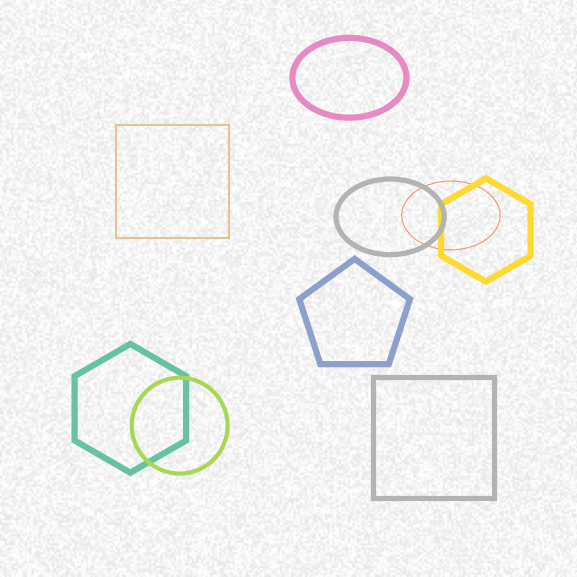[{"shape": "hexagon", "thickness": 3, "radius": 0.56, "center": [0.226, 0.292]}, {"shape": "oval", "thickness": 0.5, "radius": 0.43, "center": [0.781, 0.626]}, {"shape": "pentagon", "thickness": 3, "radius": 0.5, "center": [0.614, 0.45]}, {"shape": "oval", "thickness": 3, "radius": 0.49, "center": [0.605, 0.865]}, {"shape": "circle", "thickness": 2, "radius": 0.41, "center": [0.311, 0.262]}, {"shape": "hexagon", "thickness": 3, "radius": 0.45, "center": [0.841, 0.601]}, {"shape": "square", "thickness": 1, "radius": 0.49, "center": [0.298, 0.684]}, {"shape": "oval", "thickness": 2.5, "radius": 0.47, "center": [0.676, 0.624]}, {"shape": "square", "thickness": 2.5, "radius": 0.52, "center": [0.751, 0.241]}]